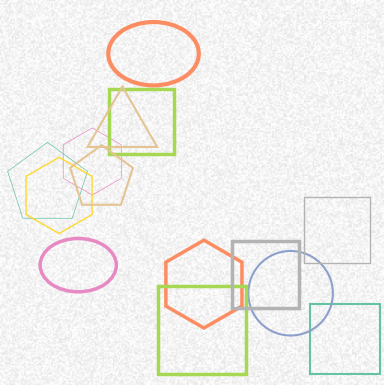[{"shape": "pentagon", "thickness": 0.5, "radius": 0.55, "center": [0.123, 0.521]}, {"shape": "square", "thickness": 1.5, "radius": 0.46, "center": [0.897, 0.119]}, {"shape": "hexagon", "thickness": 2.5, "radius": 0.57, "center": [0.53, 0.262]}, {"shape": "oval", "thickness": 3, "radius": 0.59, "center": [0.399, 0.86]}, {"shape": "circle", "thickness": 1.5, "radius": 0.55, "center": [0.755, 0.238]}, {"shape": "oval", "thickness": 2.5, "radius": 0.49, "center": [0.203, 0.311]}, {"shape": "hexagon", "thickness": 0.5, "radius": 0.44, "center": [0.24, 0.581]}, {"shape": "square", "thickness": 2.5, "radius": 0.42, "center": [0.367, 0.685]}, {"shape": "square", "thickness": 2.5, "radius": 0.57, "center": [0.525, 0.143]}, {"shape": "hexagon", "thickness": 1, "radius": 0.5, "center": [0.153, 0.492]}, {"shape": "pentagon", "thickness": 1.5, "radius": 0.43, "center": [0.264, 0.537]}, {"shape": "triangle", "thickness": 1.5, "radius": 0.52, "center": [0.318, 0.671]}, {"shape": "square", "thickness": 2.5, "radius": 0.44, "center": [0.689, 0.287]}, {"shape": "square", "thickness": 1, "radius": 0.43, "center": [0.875, 0.402]}]